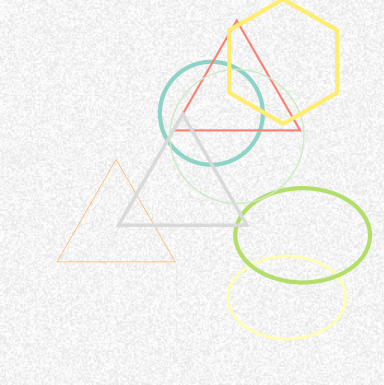[{"shape": "circle", "thickness": 3, "radius": 0.67, "center": [0.549, 0.706]}, {"shape": "oval", "thickness": 2, "radius": 0.77, "center": [0.745, 0.227]}, {"shape": "triangle", "thickness": 1.5, "radius": 0.95, "center": [0.615, 0.756]}, {"shape": "triangle", "thickness": 0.5, "radius": 0.89, "center": [0.302, 0.408]}, {"shape": "oval", "thickness": 3, "radius": 0.88, "center": [0.786, 0.389]}, {"shape": "triangle", "thickness": 2.5, "radius": 0.96, "center": [0.475, 0.511]}, {"shape": "circle", "thickness": 1, "radius": 0.87, "center": [0.615, 0.646]}, {"shape": "hexagon", "thickness": 3, "radius": 0.81, "center": [0.736, 0.84]}]